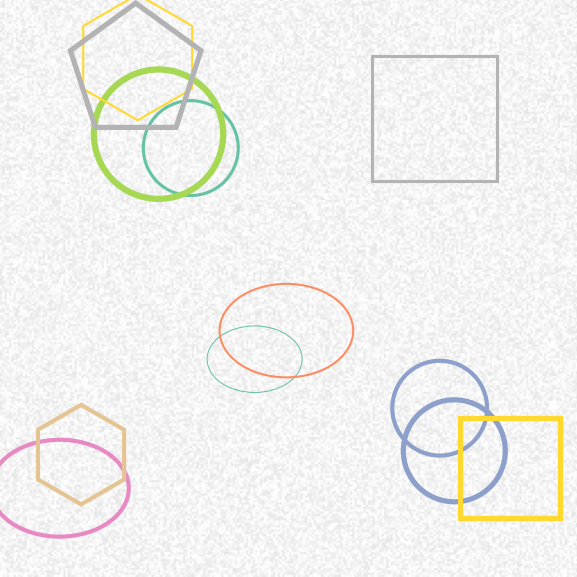[{"shape": "circle", "thickness": 1.5, "radius": 0.41, "center": [0.33, 0.743]}, {"shape": "oval", "thickness": 0.5, "radius": 0.41, "center": [0.441, 0.377]}, {"shape": "oval", "thickness": 1, "radius": 0.58, "center": [0.496, 0.427]}, {"shape": "circle", "thickness": 2, "radius": 0.41, "center": [0.761, 0.292]}, {"shape": "circle", "thickness": 2.5, "radius": 0.44, "center": [0.787, 0.219]}, {"shape": "oval", "thickness": 2, "radius": 0.6, "center": [0.103, 0.154]}, {"shape": "circle", "thickness": 3, "radius": 0.56, "center": [0.275, 0.767]}, {"shape": "square", "thickness": 2.5, "radius": 0.43, "center": [0.882, 0.189]}, {"shape": "hexagon", "thickness": 1, "radius": 0.54, "center": [0.238, 0.9]}, {"shape": "hexagon", "thickness": 2, "radius": 0.43, "center": [0.14, 0.212]}, {"shape": "pentagon", "thickness": 2.5, "radius": 0.59, "center": [0.235, 0.875]}, {"shape": "square", "thickness": 1.5, "radius": 0.54, "center": [0.753, 0.795]}]